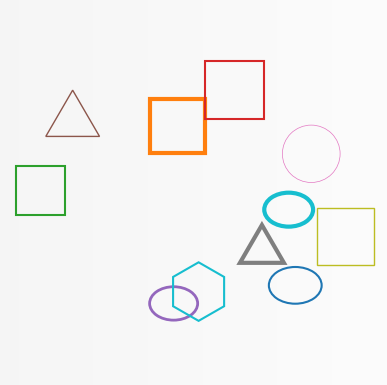[{"shape": "oval", "thickness": 1.5, "radius": 0.34, "center": [0.762, 0.259]}, {"shape": "square", "thickness": 3, "radius": 0.35, "center": [0.457, 0.673]}, {"shape": "square", "thickness": 1.5, "radius": 0.32, "center": [0.105, 0.506]}, {"shape": "square", "thickness": 1.5, "radius": 0.38, "center": [0.605, 0.767]}, {"shape": "oval", "thickness": 2, "radius": 0.31, "center": [0.448, 0.212]}, {"shape": "triangle", "thickness": 1, "radius": 0.4, "center": [0.188, 0.686]}, {"shape": "circle", "thickness": 0.5, "radius": 0.37, "center": [0.803, 0.601]}, {"shape": "triangle", "thickness": 3, "radius": 0.33, "center": [0.676, 0.35]}, {"shape": "square", "thickness": 1, "radius": 0.37, "center": [0.892, 0.386]}, {"shape": "hexagon", "thickness": 1.5, "radius": 0.38, "center": [0.513, 0.243]}, {"shape": "oval", "thickness": 3, "radius": 0.31, "center": [0.745, 0.455]}]